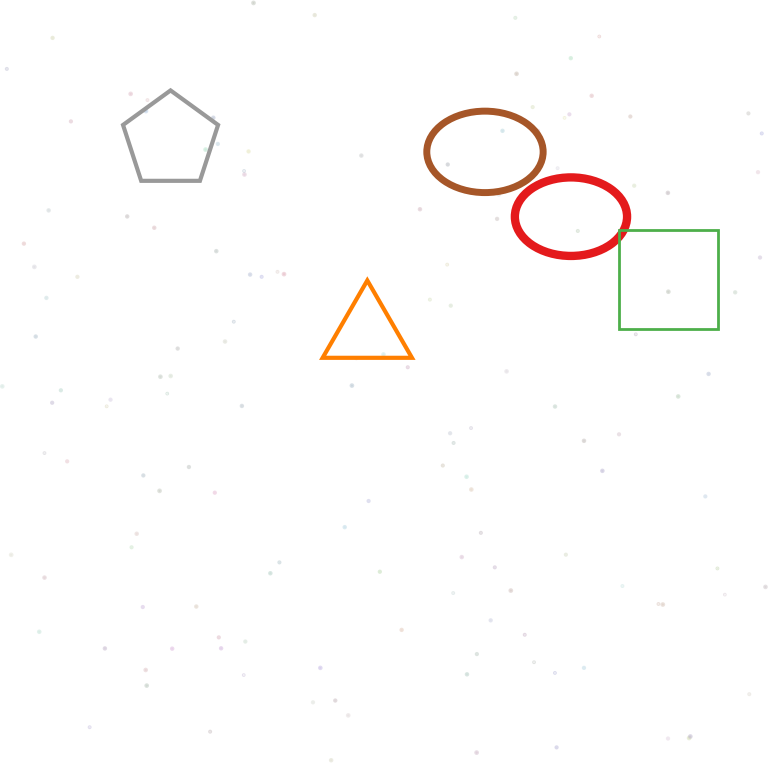[{"shape": "oval", "thickness": 3, "radius": 0.36, "center": [0.742, 0.719]}, {"shape": "square", "thickness": 1, "radius": 0.32, "center": [0.868, 0.637]}, {"shape": "triangle", "thickness": 1.5, "radius": 0.33, "center": [0.477, 0.569]}, {"shape": "oval", "thickness": 2.5, "radius": 0.38, "center": [0.63, 0.803]}, {"shape": "pentagon", "thickness": 1.5, "radius": 0.32, "center": [0.222, 0.818]}]